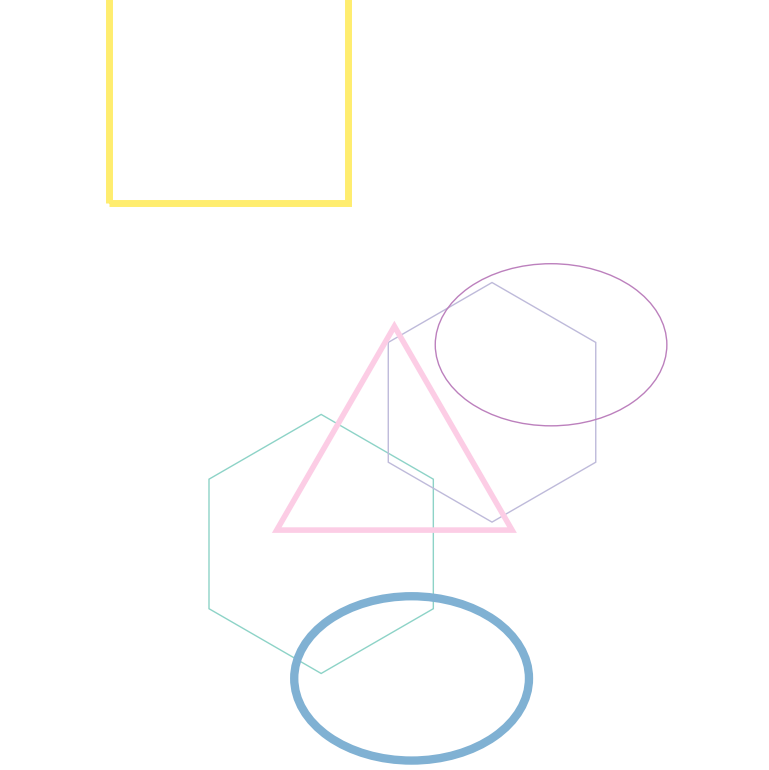[{"shape": "hexagon", "thickness": 0.5, "radius": 0.84, "center": [0.417, 0.294]}, {"shape": "hexagon", "thickness": 0.5, "radius": 0.78, "center": [0.639, 0.478]}, {"shape": "oval", "thickness": 3, "radius": 0.76, "center": [0.535, 0.119]}, {"shape": "triangle", "thickness": 2, "radius": 0.88, "center": [0.512, 0.4]}, {"shape": "oval", "thickness": 0.5, "radius": 0.75, "center": [0.716, 0.552]}, {"shape": "square", "thickness": 2.5, "radius": 0.78, "center": [0.297, 0.892]}]